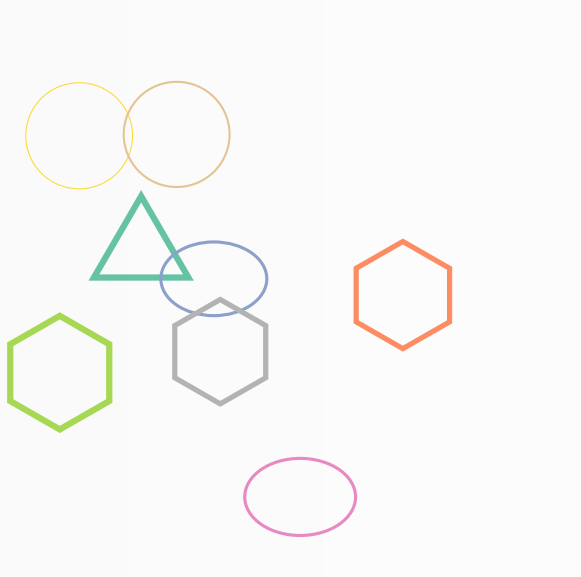[{"shape": "triangle", "thickness": 3, "radius": 0.47, "center": [0.243, 0.565]}, {"shape": "hexagon", "thickness": 2.5, "radius": 0.46, "center": [0.693, 0.488]}, {"shape": "oval", "thickness": 1.5, "radius": 0.46, "center": [0.368, 0.516]}, {"shape": "oval", "thickness": 1.5, "radius": 0.48, "center": [0.516, 0.139]}, {"shape": "hexagon", "thickness": 3, "radius": 0.49, "center": [0.103, 0.354]}, {"shape": "circle", "thickness": 0.5, "radius": 0.46, "center": [0.136, 0.764]}, {"shape": "circle", "thickness": 1, "radius": 0.46, "center": [0.304, 0.766]}, {"shape": "hexagon", "thickness": 2.5, "radius": 0.45, "center": [0.379, 0.39]}]